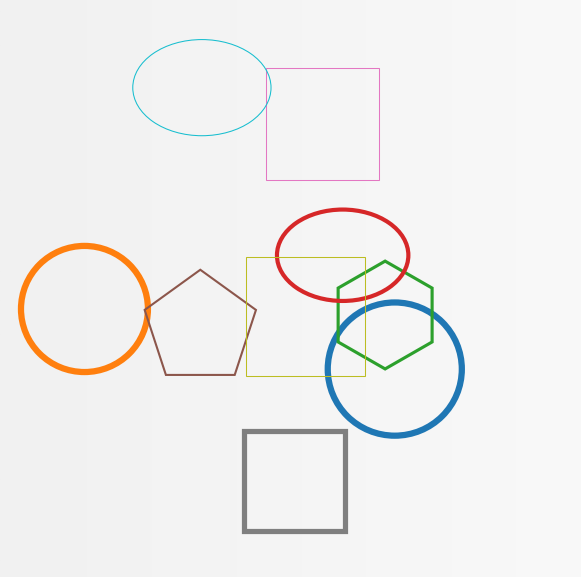[{"shape": "circle", "thickness": 3, "radius": 0.58, "center": [0.679, 0.36]}, {"shape": "circle", "thickness": 3, "radius": 0.55, "center": [0.145, 0.464]}, {"shape": "hexagon", "thickness": 1.5, "radius": 0.47, "center": [0.663, 0.454]}, {"shape": "oval", "thickness": 2, "radius": 0.57, "center": [0.59, 0.557]}, {"shape": "pentagon", "thickness": 1, "radius": 0.5, "center": [0.345, 0.431]}, {"shape": "square", "thickness": 0.5, "radius": 0.49, "center": [0.555, 0.784]}, {"shape": "square", "thickness": 2.5, "radius": 0.43, "center": [0.506, 0.167]}, {"shape": "square", "thickness": 0.5, "radius": 0.52, "center": [0.526, 0.451]}, {"shape": "oval", "thickness": 0.5, "radius": 0.59, "center": [0.347, 0.847]}]